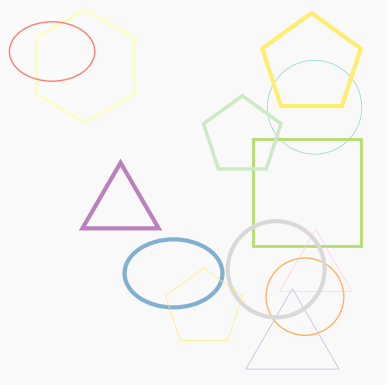[{"shape": "circle", "thickness": 0.5, "radius": 0.61, "center": [0.812, 0.721]}, {"shape": "hexagon", "thickness": 1.5, "radius": 0.73, "center": [0.22, 0.828]}, {"shape": "triangle", "thickness": 0.5, "radius": 0.7, "center": [0.755, 0.111]}, {"shape": "oval", "thickness": 1, "radius": 0.55, "center": [0.134, 0.866]}, {"shape": "oval", "thickness": 3, "radius": 0.63, "center": [0.448, 0.29]}, {"shape": "circle", "thickness": 1, "radius": 0.5, "center": [0.787, 0.229]}, {"shape": "square", "thickness": 2, "radius": 0.69, "center": [0.792, 0.499]}, {"shape": "triangle", "thickness": 0.5, "radius": 0.54, "center": [0.815, 0.297]}, {"shape": "circle", "thickness": 3, "radius": 0.62, "center": [0.713, 0.301]}, {"shape": "triangle", "thickness": 3, "radius": 0.57, "center": [0.311, 0.464]}, {"shape": "pentagon", "thickness": 2.5, "radius": 0.53, "center": [0.625, 0.646]}, {"shape": "pentagon", "thickness": 3, "radius": 0.67, "center": [0.804, 0.833]}, {"shape": "pentagon", "thickness": 0.5, "radius": 0.52, "center": [0.526, 0.2]}]